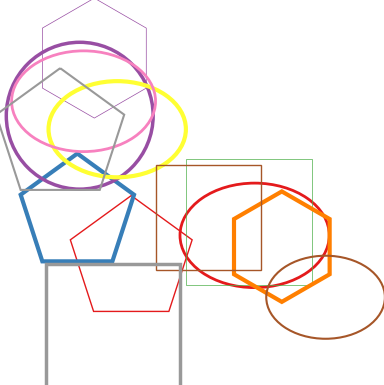[{"shape": "pentagon", "thickness": 1, "radius": 0.83, "center": [0.341, 0.326]}, {"shape": "oval", "thickness": 2, "radius": 0.97, "center": [0.661, 0.389]}, {"shape": "pentagon", "thickness": 3, "radius": 0.77, "center": [0.201, 0.446]}, {"shape": "square", "thickness": 0.5, "radius": 0.82, "center": [0.646, 0.424]}, {"shape": "hexagon", "thickness": 0.5, "radius": 0.78, "center": [0.245, 0.849]}, {"shape": "circle", "thickness": 2.5, "radius": 0.95, "center": [0.207, 0.699]}, {"shape": "hexagon", "thickness": 3, "radius": 0.72, "center": [0.732, 0.359]}, {"shape": "oval", "thickness": 3, "radius": 0.89, "center": [0.304, 0.664]}, {"shape": "square", "thickness": 1, "radius": 0.68, "center": [0.542, 0.435]}, {"shape": "oval", "thickness": 1.5, "radius": 0.77, "center": [0.846, 0.228]}, {"shape": "oval", "thickness": 2, "radius": 0.93, "center": [0.217, 0.737]}, {"shape": "pentagon", "thickness": 1.5, "radius": 0.87, "center": [0.156, 0.648]}, {"shape": "square", "thickness": 2.5, "radius": 0.87, "center": [0.294, 0.14]}]